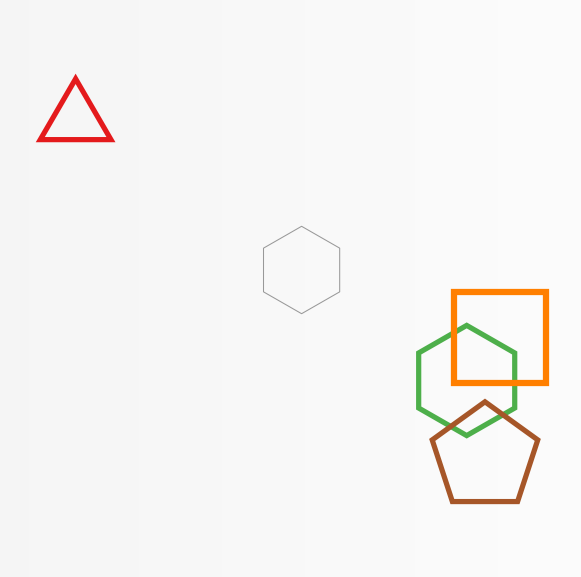[{"shape": "triangle", "thickness": 2.5, "radius": 0.35, "center": [0.13, 0.792]}, {"shape": "hexagon", "thickness": 2.5, "radius": 0.48, "center": [0.803, 0.34]}, {"shape": "square", "thickness": 3, "radius": 0.4, "center": [0.86, 0.415]}, {"shape": "pentagon", "thickness": 2.5, "radius": 0.48, "center": [0.834, 0.208]}, {"shape": "hexagon", "thickness": 0.5, "radius": 0.38, "center": [0.519, 0.532]}]